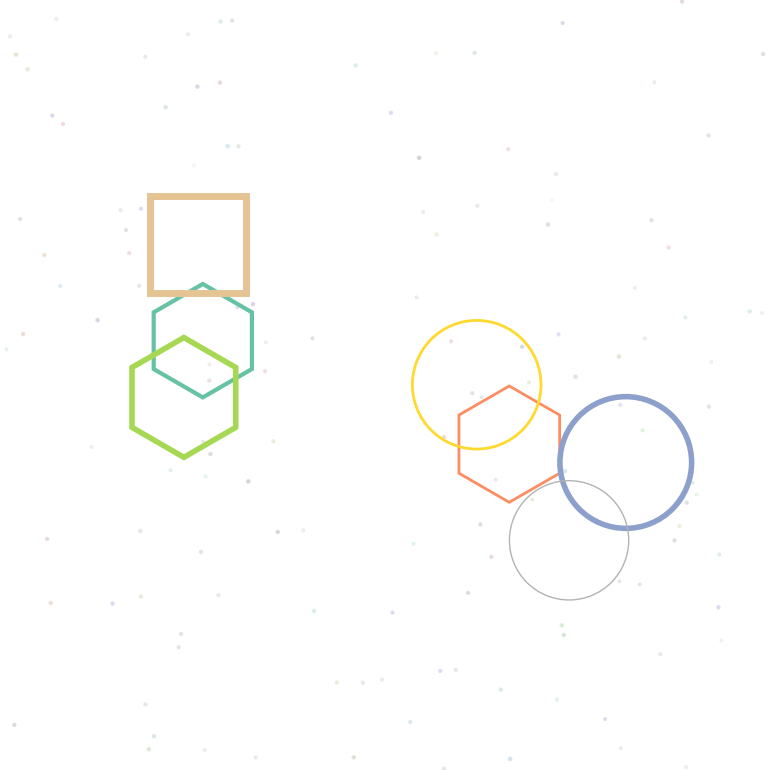[{"shape": "hexagon", "thickness": 1.5, "radius": 0.37, "center": [0.263, 0.558]}, {"shape": "hexagon", "thickness": 1, "radius": 0.38, "center": [0.661, 0.423]}, {"shape": "circle", "thickness": 2, "radius": 0.43, "center": [0.813, 0.399]}, {"shape": "hexagon", "thickness": 2, "radius": 0.39, "center": [0.239, 0.484]}, {"shape": "circle", "thickness": 1, "radius": 0.42, "center": [0.619, 0.5]}, {"shape": "square", "thickness": 2.5, "radius": 0.31, "center": [0.257, 0.682]}, {"shape": "circle", "thickness": 0.5, "radius": 0.39, "center": [0.739, 0.298]}]